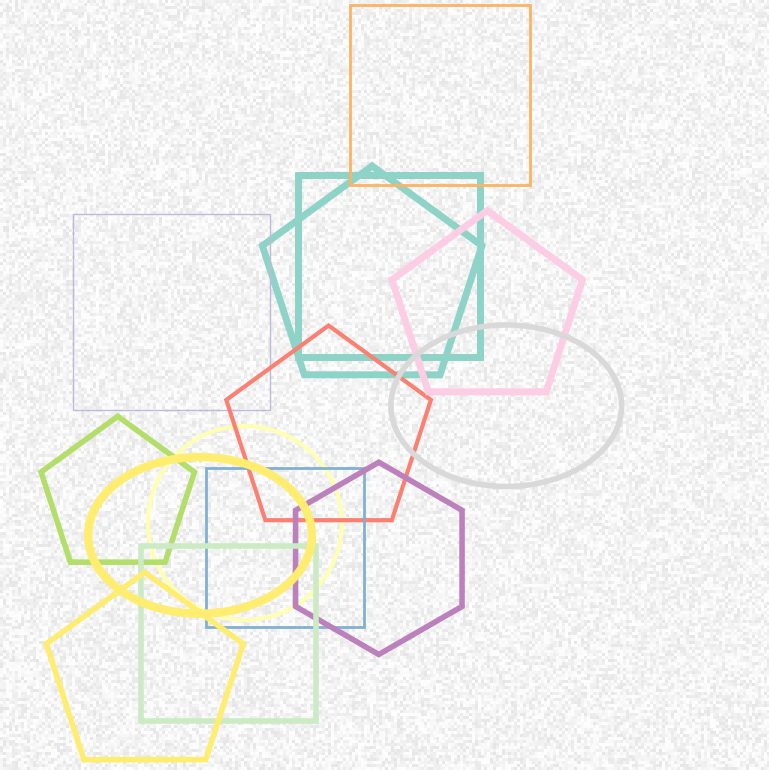[{"shape": "pentagon", "thickness": 2.5, "radius": 0.75, "center": [0.483, 0.635]}, {"shape": "square", "thickness": 2.5, "radius": 0.59, "center": [0.505, 0.655]}, {"shape": "circle", "thickness": 1.5, "radius": 0.63, "center": [0.318, 0.321]}, {"shape": "square", "thickness": 0.5, "radius": 0.64, "center": [0.222, 0.595]}, {"shape": "pentagon", "thickness": 1.5, "radius": 0.7, "center": [0.427, 0.437]}, {"shape": "square", "thickness": 1, "radius": 0.51, "center": [0.37, 0.289]}, {"shape": "square", "thickness": 1, "radius": 0.58, "center": [0.571, 0.876]}, {"shape": "pentagon", "thickness": 2, "radius": 0.52, "center": [0.153, 0.355]}, {"shape": "pentagon", "thickness": 2.5, "radius": 0.65, "center": [0.633, 0.596]}, {"shape": "oval", "thickness": 2, "radius": 0.75, "center": [0.657, 0.473]}, {"shape": "hexagon", "thickness": 2, "radius": 0.62, "center": [0.492, 0.275]}, {"shape": "square", "thickness": 2, "radius": 0.57, "center": [0.297, 0.177]}, {"shape": "pentagon", "thickness": 2, "radius": 0.67, "center": [0.188, 0.122]}, {"shape": "oval", "thickness": 3, "radius": 0.73, "center": [0.26, 0.305]}]